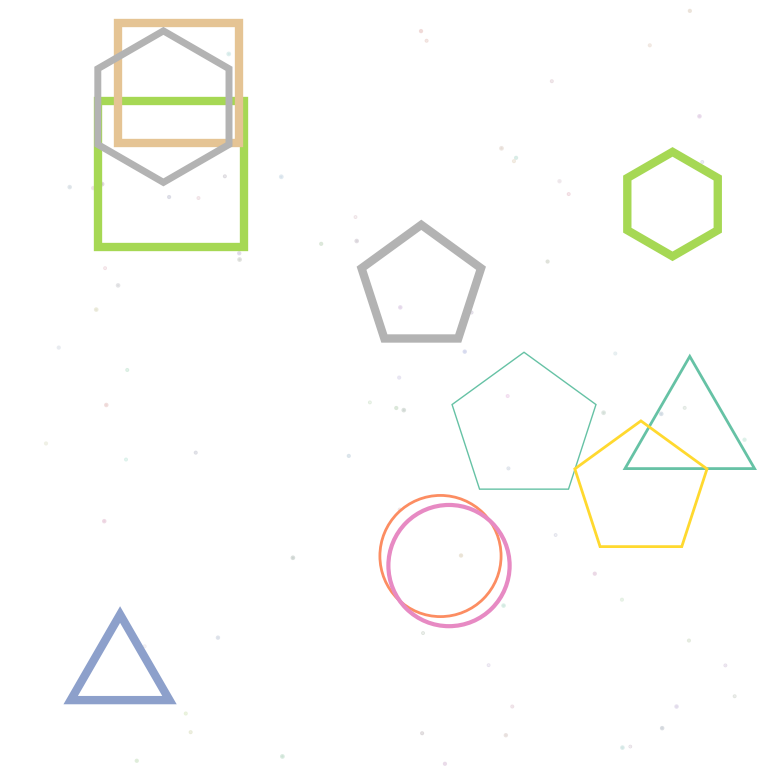[{"shape": "pentagon", "thickness": 0.5, "radius": 0.49, "center": [0.681, 0.444]}, {"shape": "triangle", "thickness": 1, "radius": 0.49, "center": [0.896, 0.44]}, {"shape": "circle", "thickness": 1, "radius": 0.39, "center": [0.572, 0.278]}, {"shape": "triangle", "thickness": 3, "radius": 0.37, "center": [0.156, 0.128]}, {"shape": "circle", "thickness": 1.5, "radius": 0.39, "center": [0.583, 0.265]}, {"shape": "hexagon", "thickness": 3, "radius": 0.34, "center": [0.873, 0.735]}, {"shape": "square", "thickness": 3, "radius": 0.47, "center": [0.222, 0.774]}, {"shape": "pentagon", "thickness": 1, "radius": 0.45, "center": [0.832, 0.363]}, {"shape": "square", "thickness": 3, "radius": 0.39, "center": [0.232, 0.892]}, {"shape": "pentagon", "thickness": 3, "radius": 0.41, "center": [0.547, 0.626]}, {"shape": "hexagon", "thickness": 2.5, "radius": 0.49, "center": [0.212, 0.862]}]